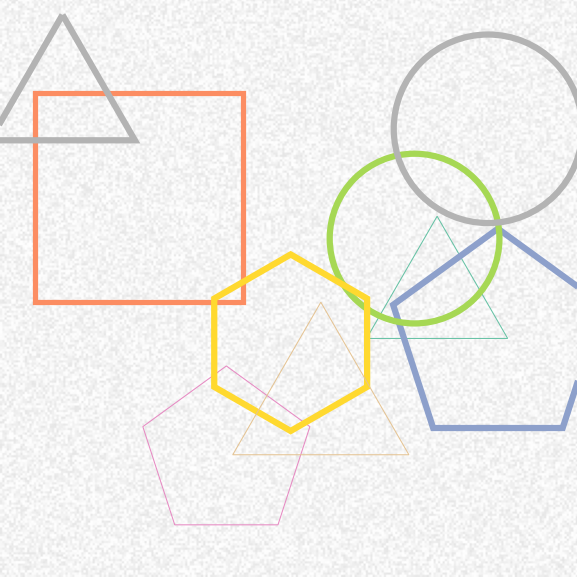[{"shape": "triangle", "thickness": 0.5, "radius": 0.71, "center": [0.757, 0.484]}, {"shape": "square", "thickness": 2.5, "radius": 0.9, "center": [0.241, 0.657]}, {"shape": "pentagon", "thickness": 3, "radius": 0.95, "center": [0.862, 0.412]}, {"shape": "pentagon", "thickness": 0.5, "radius": 0.76, "center": [0.392, 0.213]}, {"shape": "circle", "thickness": 3, "radius": 0.73, "center": [0.718, 0.586]}, {"shape": "hexagon", "thickness": 3, "radius": 0.76, "center": [0.503, 0.406]}, {"shape": "triangle", "thickness": 0.5, "radius": 0.88, "center": [0.556, 0.3]}, {"shape": "triangle", "thickness": 3, "radius": 0.72, "center": [0.108, 0.829]}, {"shape": "circle", "thickness": 3, "radius": 0.82, "center": [0.845, 0.776]}]